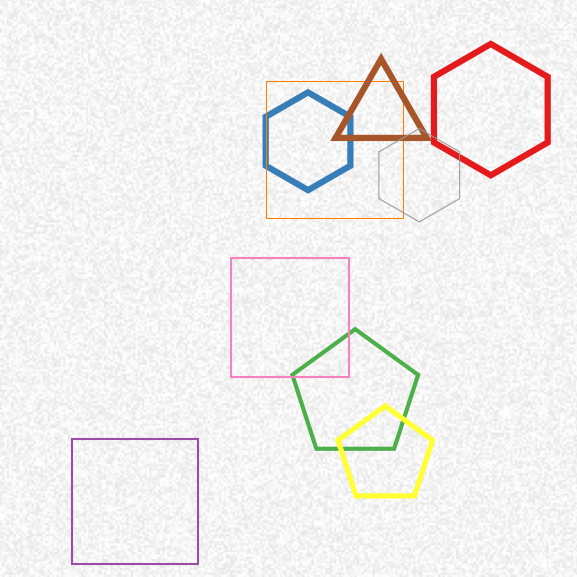[{"shape": "hexagon", "thickness": 3, "radius": 0.57, "center": [0.85, 0.809]}, {"shape": "hexagon", "thickness": 3, "radius": 0.42, "center": [0.533, 0.755]}, {"shape": "pentagon", "thickness": 2, "radius": 0.57, "center": [0.615, 0.315]}, {"shape": "square", "thickness": 1, "radius": 0.54, "center": [0.234, 0.131]}, {"shape": "square", "thickness": 0.5, "radius": 0.59, "center": [0.579, 0.74]}, {"shape": "pentagon", "thickness": 2.5, "radius": 0.43, "center": [0.667, 0.21]}, {"shape": "triangle", "thickness": 3, "radius": 0.46, "center": [0.66, 0.806]}, {"shape": "square", "thickness": 1, "radius": 0.51, "center": [0.502, 0.45]}, {"shape": "hexagon", "thickness": 0.5, "radius": 0.4, "center": [0.726, 0.696]}]